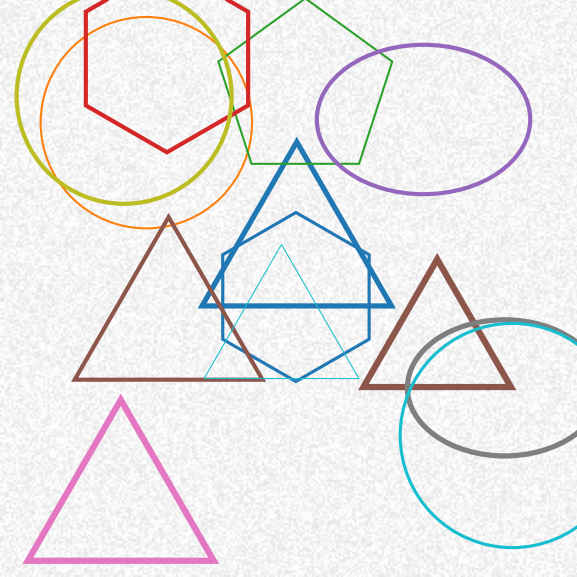[{"shape": "triangle", "thickness": 2.5, "radius": 0.95, "center": [0.514, 0.564]}, {"shape": "hexagon", "thickness": 1.5, "radius": 0.73, "center": [0.512, 0.485]}, {"shape": "circle", "thickness": 1, "radius": 0.92, "center": [0.253, 0.787]}, {"shape": "pentagon", "thickness": 1, "radius": 0.79, "center": [0.529, 0.844]}, {"shape": "hexagon", "thickness": 2, "radius": 0.81, "center": [0.289, 0.898]}, {"shape": "oval", "thickness": 2, "radius": 0.92, "center": [0.733, 0.792]}, {"shape": "triangle", "thickness": 2, "radius": 0.94, "center": [0.292, 0.436]}, {"shape": "triangle", "thickness": 3, "radius": 0.74, "center": [0.757, 0.403]}, {"shape": "triangle", "thickness": 3, "radius": 0.93, "center": [0.209, 0.121]}, {"shape": "oval", "thickness": 2.5, "radius": 0.84, "center": [0.874, 0.328]}, {"shape": "circle", "thickness": 2, "radius": 0.93, "center": [0.215, 0.832]}, {"shape": "circle", "thickness": 1.5, "radius": 0.97, "center": [0.887, 0.245]}, {"shape": "triangle", "thickness": 0.5, "radius": 0.77, "center": [0.487, 0.421]}]